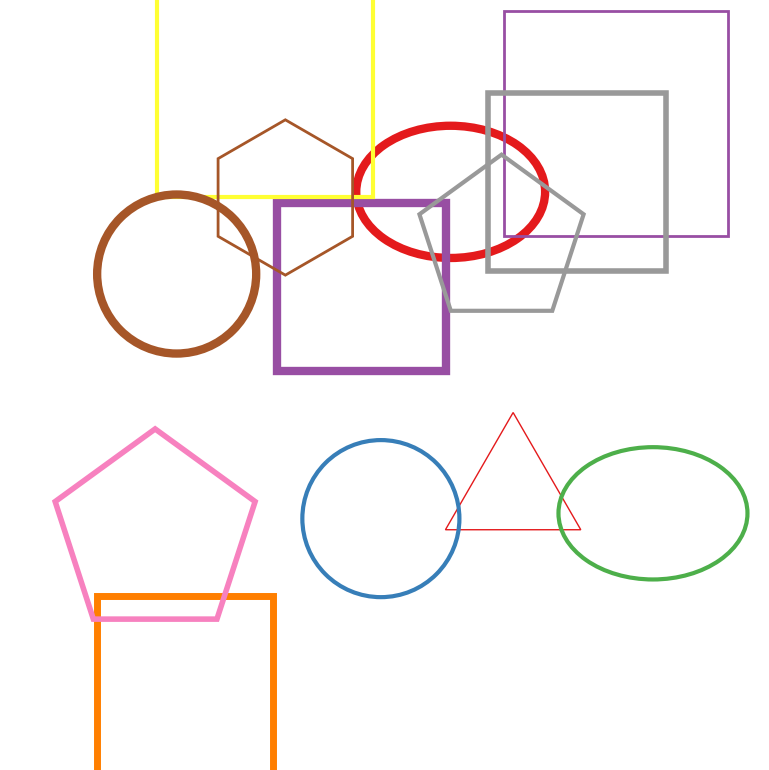[{"shape": "oval", "thickness": 3, "radius": 0.61, "center": [0.585, 0.751]}, {"shape": "triangle", "thickness": 0.5, "radius": 0.51, "center": [0.666, 0.363]}, {"shape": "circle", "thickness": 1.5, "radius": 0.51, "center": [0.495, 0.326]}, {"shape": "oval", "thickness": 1.5, "radius": 0.61, "center": [0.848, 0.333]}, {"shape": "square", "thickness": 3, "radius": 0.55, "center": [0.469, 0.628]}, {"shape": "square", "thickness": 1, "radius": 0.73, "center": [0.8, 0.84]}, {"shape": "square", "thickness": 2.5, "radius": 0.57, "center": [0.24, 0.112]}, {"shape": "square", "thickness": 1.5, "radius": 0.7, "center": [0.344, 0.884]}, {"shape": "circle", "thickness": 3, "radius": 0.52, "center": [0.229, 0.644]}, {"shape": "hexagon", "thickness": 1, "radius": 0.5, "center": [0.371, 0.744]}, {"shape": "pentagon", "thickness": 2, "radius": 0.68, "center": [0.201, 0.306]}, {"shape": "square", "thickness": 2, "radius": 0.58, "center": [0.75, 0.764]}, {"shape": "pentagon", "thickness": 1.5, "radius": 0.56, "center": [0.651, 0.687]}]